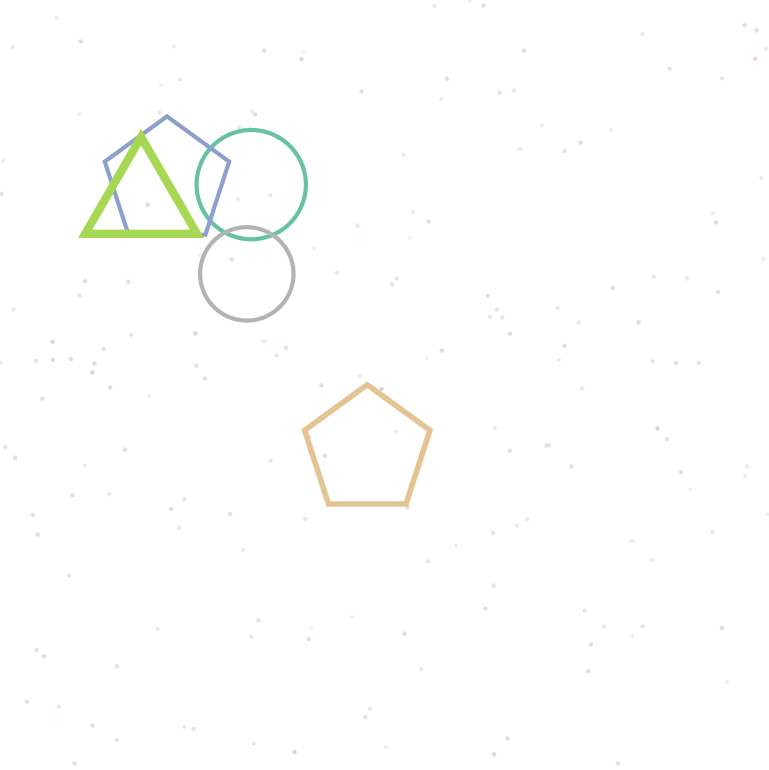[{"shape": "circle", "thickness": 1.5, "radius": 0.35, "center": [0.326, 0.76]}, {"shape": "pentagon", "thickness": 1.5, "radius": 0.42, "center": [0.217, 0.764]}, {"shape": "triangle", "thickness": 3, "radius": 0.42, "center": [0.183, 0.738]}, {"shape": "pentagon", "thickness": 2, "radius": 0.43, "center": [0.477, 0.415]}, {"shape": "circle", "thickness": 1.5, "radius": 0.3, "center": [0.321, 0.644]}]